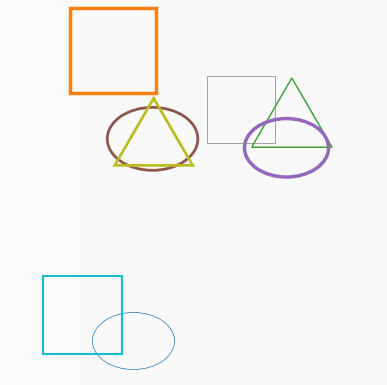[{"shape": "oval", "thickness": 0.5, "radius": 0.53, "center": [0.345, 0.114]}, {"shape": "square", "thickness": 2.5, "radius": 0.56, "center": [0.292, 0.869]}, {"shape": "triangle", "thickness": 1, "radius": 0.6, "center": [0.753, 0.678]}, {"shape": "oval", "thickness": 2.5, "radius": 0.54, "center": [0.739, 0.616]}, {"shape": "oval", "thickness": 2, "radius": 0.58, "center": [0.394, 0.639]}, {"shape": "square", "thickness": 0.5, "radius": 0.44, "center": [0.623, 0.716]}, {"shape": "triangle", "thickness": 2, "radius": 0.58, "center": [0.397, 0.629]}, {"shape": "square", "thickness": 1.5, "radius": 0.51, "center": [0.213, 0.182]}]